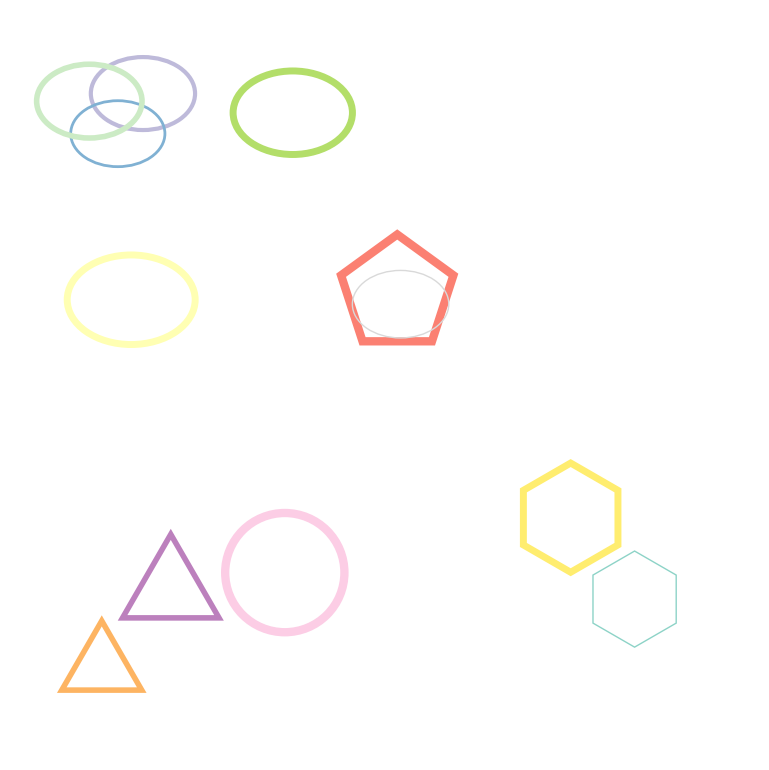[{"shape": "hexagon", "thickness": 0.5, "radius": 0.31, "center": [0.824, 0.222]}, {"shape": "oval", "thickness": 2.5, "radius": 0.42, "center": [0.17, 0.611]}, {"shape": "oval", "thickness": 1.5, "radius": 0.34, "center": [0.186, 0.878]}, {"shape": "pentagon", "thickness": 3, "radius": 0.38, "center": [0.516, 0.619]}, {"shape": "oval", "thickness": 1, "radius": 0.31, "center": [0.153, 0.826]}, {"shape": "triangle", "thickness": 2, "radius": 0.3, "center": [0.132, 0.134]}, {"shape": "oval", "thickness": 2.5, "radius": 0.39, "center": [0.38, 0.854]}, {"shape": "circle", "thickness": 3, "radius": 0.39, "center": [0.37, 0.256]}, {"shape": "oval", "thickness": 0.5, "radius": 0.31, "center": [0.52, 0.605]}, {"shape": "triangle", "thickness": 2, "radius": 0.36, "center": [0.222, 0.234]}, {"shape": "oval", "thickness": 2, "radius": 0.34, "center": [0.116, 0.869]}, {"shape": "hexagon", "thickness": 2.5, "radius": 0.35, "center": [0.741, 0.328]}]